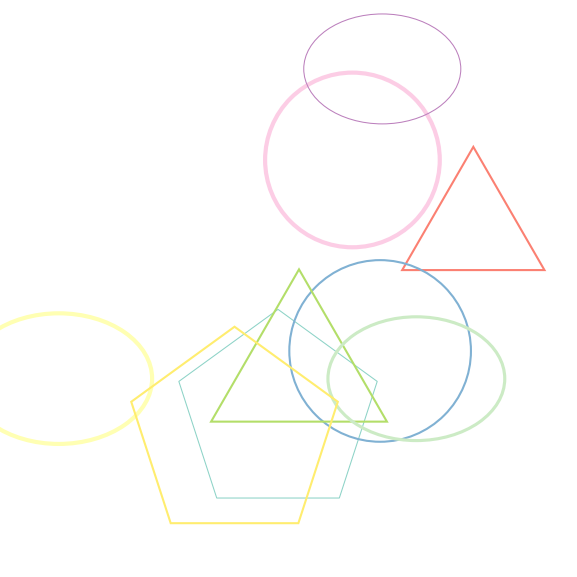[{"shape": "pentagon", "thickness": 0.5, "radius": 0.9, "center": [0.481, 0.283]}, {"shape": "oval", "thickness": 2, "radius": 0.81, "center": [0.102, 0.344]}, {"shape": "triangle", "thickness": 1, "radius": 0.71, "center": [0.82, 0.603]}, {"shape": "circle", "thickness": 1, "radius": 0.79, "center": [0.658, 0.391]}, {"shape": "triangle", "thickness": 1, "radius": 0.88, "center": [0.518, 0.357]}, {"shape": "circle", "thickness": 2, "radius": 0.76, "center": [0.61, 0.722]}, {"shape": "oval", "thickness": 0.5, "radius": 0.68, "center": [0.662, 0.88]}, {"shape": "oval", "thickness": 1.5, "radius": 0.77, "center": [0.721, 0.343]}, {"shape": "pentagon", "thickness": 1, "radius": 0.94, "center": [0.406, 0.245]}]